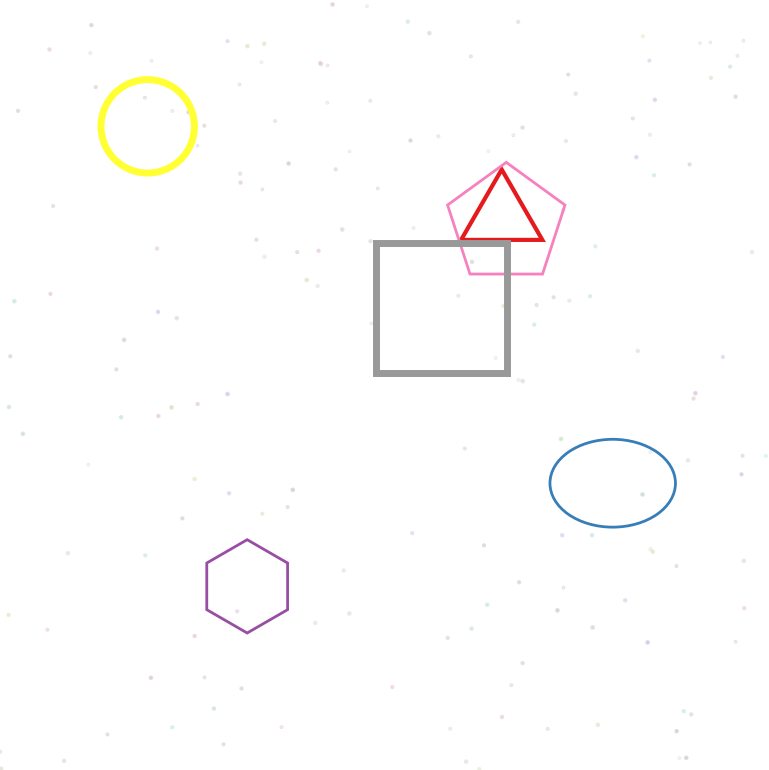[{"shape": "triangle", "thickness": 1.5, "radius": 0.3, "center": [0.652, 0.719]}, {"shape": "oval", "thickness": 1, "radius": 0.41, "center": [0.796, 0.372]}, {"shape": "hexagon", "thickness": 1, "radius": 0.3, "center": [0.321, 0.239]}, {"shape": "circle", "thickness": 2.5, "radius": 0.3, "center": [0.192, 0.836]}, {"shape": "pentagon", "thickness": 1, "radius": 0.4, "center": [0.657, 0.709]}, {"shape": "square", "thickness": 2.5, "radius": 0.42, "center": [0.573, 0.6]}]